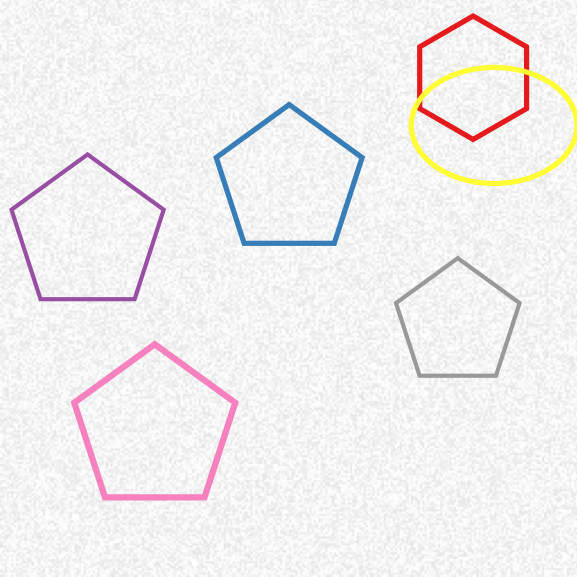[{"shape": "hexagon", "thickness": 2.5, "radius": 0.53, "center": [0.819, 0.865]}, {"shape": "pentagon", "thickness": 2.5, "radius": 0.66, "center": [0.501, 0.685]}, {"shape": "pentagon", "thickness": 2, "radius": 0.69, "center": [0.152, 0.593]}, {"shape": "oval", "thickness": 2.5, "radius": 0.72, "center": [0.856, 0.782]}, {"shape": "pentagon", "thickness": 3, "radius": 0.73, "center": [0.268, 0.256]}, {"shape": "pentagon", "thickness": 2, "radius": 0.56, "center": [0.793, 0.44]}]